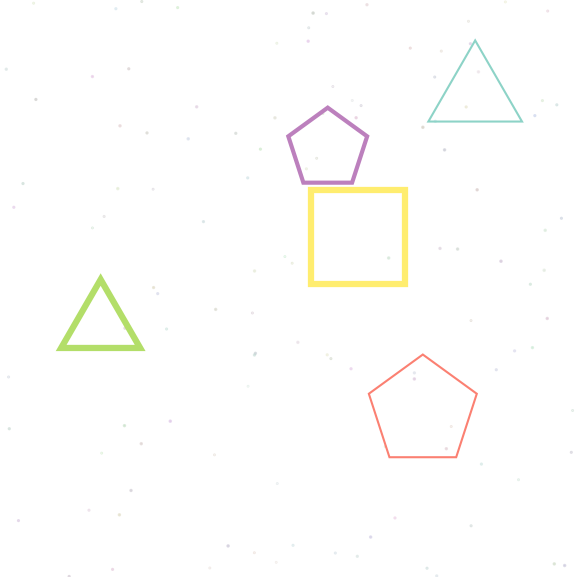[{"shape": "triangle", "thickness": 1, "radius": 0.47, "center": [0.823, 0.835]}, {"shape": "pentagon", "thickness": 1, "radius": 0.49, "center": [0.732, 0.287]}, {"shape": "triangle", "thickness": 3, "radius": 0.4, "center": [0.174, 0.436]}, {"shape": "pentagon", "thickness": 2, "radius": 0.36, "center": [0.567, 0.741]}, {"shape": "square", "thickness": 3, "radius": 0.41, "center": [0.62, 0.589]}]